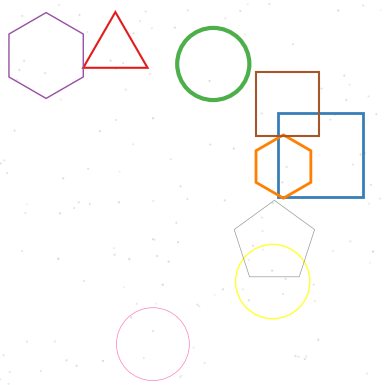[{"shape": "triangle", "thickness": 1.5, "radius": 0.48, "center": [0.3, 0.872]}, {"shape": "square", "thickness": 2, "radius": 0.55, "center": [0.833, 0.598]}, {"shape": "circle", "thickness": 3, "radius": 0.47, "center": [0.554, 0.834]}, {"shape": "hexagon", "thickness": 1, "radius": 0.56, "center": [0.12, 0.856]}, {"shape": "hexagon", "thickness": 2, "radius": 0.41, "center": [0.736, 0.567]}, {"shape": "circle", "thickness": 1, "radius": 0.48, "center": [0.708, 0.269]}, {"shape": "square", "thickness": 1.5, "radius": 0.41, "center": [0.747, 0.73]}, {"shape": "circle", "thickness": 0.5, "radius": 0.47, "center": [0.397, 0.106]}, {"shape": "pentagon", "thickness": 0.5, "radius": 0.55, "center": [0.713, 0.37]}]